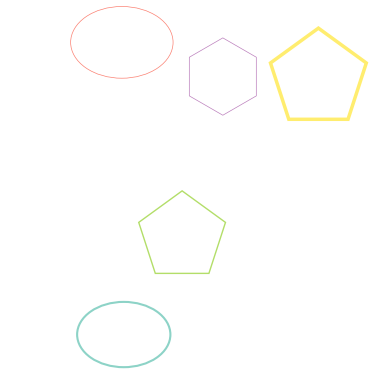[{"shape": "oval", "thickness": 1.5, "radius": 0.61, "center": [0.321, 0.131]}, {"shape": "oval", "thickness": 0.5, "radius": 0.67, "center": [0.317, 0.89]}, {"shape": "pentagon", "thickness": 1, "radius": 0.59, "center": [0.473, 0.386]}, {"shape": "hexagon", "thickness": 0.5, "radius": 0.5, "center": [0.579, 0.801]}, {"shape": "pentagon", "thickness": 2.5, "radius": 0.65, "center": [0.827, 0.796]}]